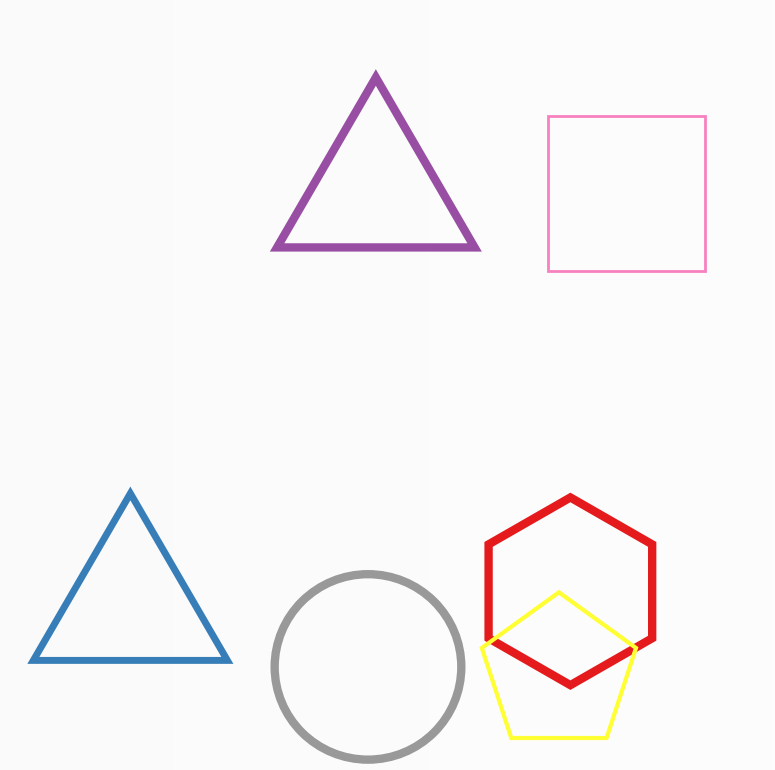[{"shape": "hexagon", "thickness": 3, "radius": 0.61, "center": [0.736, 0.232]}, {"shape": "triangle", "thickness": 2.5, "radius": 0.72, "center": [0.168, 0.215]}, {"shape": "triangle", "thickness": 3, "radius": 0.74, "center": [0.485, 0.752]}, {"shape": "pentagon", "thickness": 1.5, "radius": 0.52, "center": [0.721, 0.126]}, {"shape": "square", "thickness": 1, "radius": 0.5, "center": [0.808, 0.748]}, {"shape": "circle", "thickness": 3, "radius": 0.6, "center": [0.475, 0.134]}]